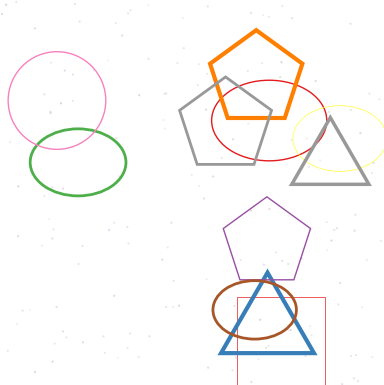[{"shape": "oval", "thickness": 1, "radius": 0.75, "center": [0.699, 0.687]}, {"shape": "square", "thickness": 0.5, "radius": 0.57, "center": [0.73, 0.114]}, {"shape": "triangle", "thickness": 3, "radius": 0.7, "center": [0.695, 0.152]}, {"shape": "oval", "thickness": 2, "radius": 0.62, "center": [0.203, 0.578]}, {"shape": "pentagon", "thickness": 1, "radius": 0.6, "center": [0.693, 0.37]}, {"shape": "pentagon", "thickness": 3, "radius": 0.63, "center": [0.666, 0.796]}, {"shape": "oval", "thickness": 0.5, "radius": 0.61, "center": [0.883, 0.64]}, {"shape": "oval", "thickness": 2, "radius": 0.54, "center": [0.662, 0.195]}, {"shape": "circle", "thickness": 1, "radius": 0.63, "center": [0.148, 0.739]}, {"shape": "pentagon", "thickness": 2, "radius": 0.63, "center": [0.586, 0.675]}, {"shape": "triangle", "thickness": 2.5, "radius": 0.58, "center": [0.858, 0.579]}]